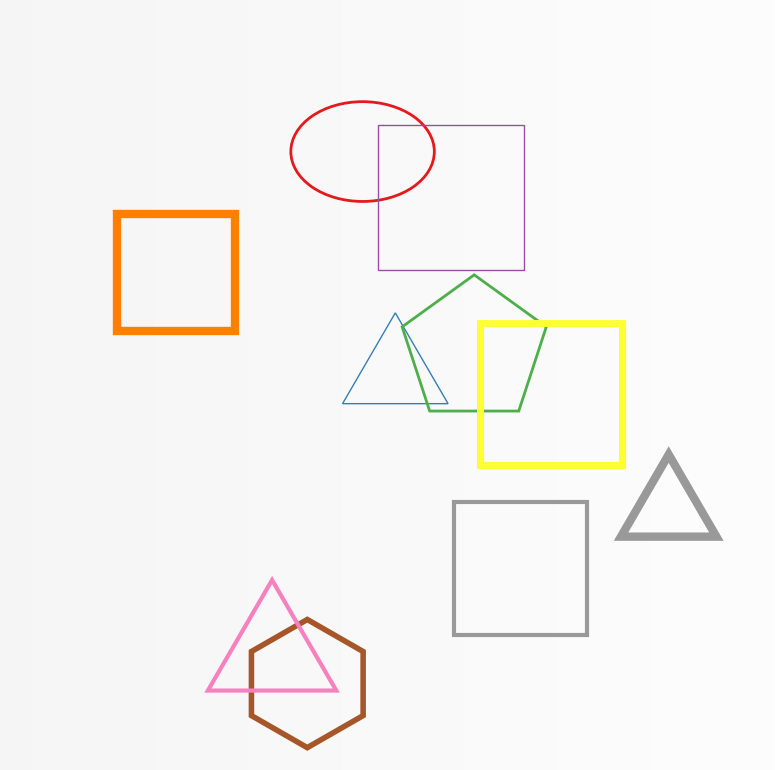[{"shape": "oval", "thickness": 1, "radius": 0.46, "center": [0.468, 0.803]}, {"shape": "triangle", "thickness": 0.5, "radius": 0.39, "center": [0.51, 0.515]}, {"shape": "pentagon", "thickness": 1, "radius": 0.49, "center": [0.612, 0.545]}, {"shape": "square", "thickness": 0.5, "radius": 0.47, "center": [0.582, 0.744]}, {"shape": "square", "thickness": 3, "radius": 0.38, "center": [0.227, 0.646]}, {"shape": "square", "thickness": 2.5, "radius": 0.46, "center": [0.711, 0.488]}, {"shape": "hexagon", "thickness": 2, "radius": 0.42, "center": [0.396, 0.112]}, {"shape": "triangle", "thickness": 1.5, "radius": 0.48, "center": [0.351, 0.151]}, {"shape": "square", "thickness": 1.5, "radius": 0.43, "center": [0.671, 0.262]}, {"shape": "triangle", "thickness": 3, "radius": 0.36, "center": [0.863, 0.339]}]